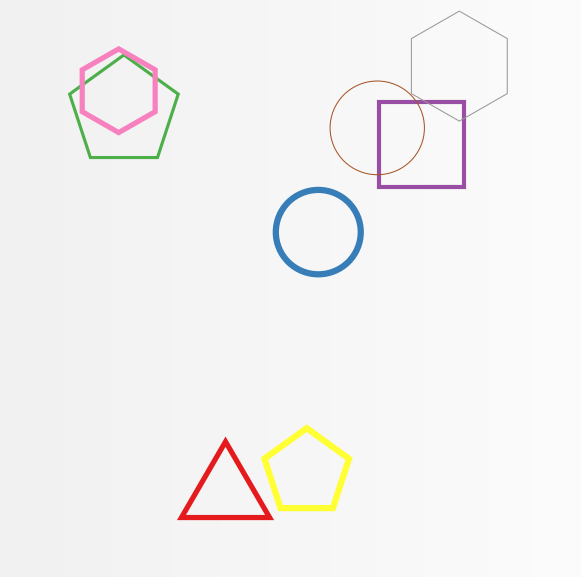[{"shape": "triangle", "thickness": 2.5, "radius": 0.44, "center": [0.388, 0.147]}, {"shape": "circle", "thickness": 3, "radius": 0.37, "center": [0.548, 0.597]}, {"shape": "pentagon", "thickness": 1.5, "radius": 0.49, "center": [0.213, 0.806]}, {"shape": "square", "thickness": 2, "radius": 0.37, "center": [0.725, 0.749]}, {"shape": "pentagon", "thickness": 3, "radius": 0.38, "center": [0.528, 0.181]}, {"shape": "circle", "thickness": 0.5, "radius": 0.41, "center": [0.649, 0.778]}, {"shape": "hexagon", "thickness": 2.5, "radius": 0.36, "center": [0.204, 0.842]}, {"shape": "hexagon", "thickness": 0.5, "radius": 0.48, "center": [0.79, 0.885]}]